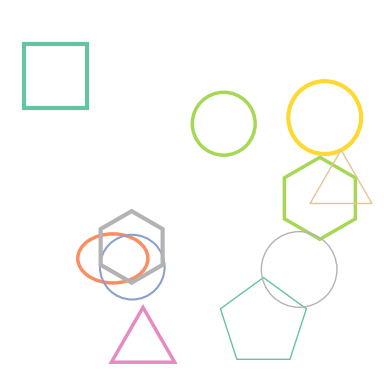[{"shape": "pentagon", "thickness": 1, "radius": 0.59, "center": [0.684, 0.162]}, {"shape": "square", "thickness": 3, "radius": 0.41, "center": [0.144, 0.803]}, {"shape": "oval", "thickness": 2.5, "radius": 0.46, "center": [0.293, 0.329]}, {"shape": "circle", "thickness": 1.5, "radius": 0.42, "center": [0.344, 0.306]}, {"shape": "triangle", "thickness": 2.5, "radius": 0.47, "center": [0.372, 0.107]}, {"shape": "hexagon", "thickness": 2.5, "radius": 0.53, "center": [0.831, 0.485]}, {"shape": "circle", "thickness": 2.5, "radius": 0.41, "center": [0.581, 0.679]}, {"shape": "circle", "thickness": 3, "radius": 0.47, "center": [0.843, 0.695]}, {"shape": "triangle", "thickness": 1, "radius": 0.46, "center": [0.886, 0.518]}, {"shape": "hexagon", "thickness": 3, "radius": 0.46, "center": [0.342, 0.359]}, {"shape": "circle", "thickness": 1, "radius": 0.49, "center": [0.777, 0.3]}]